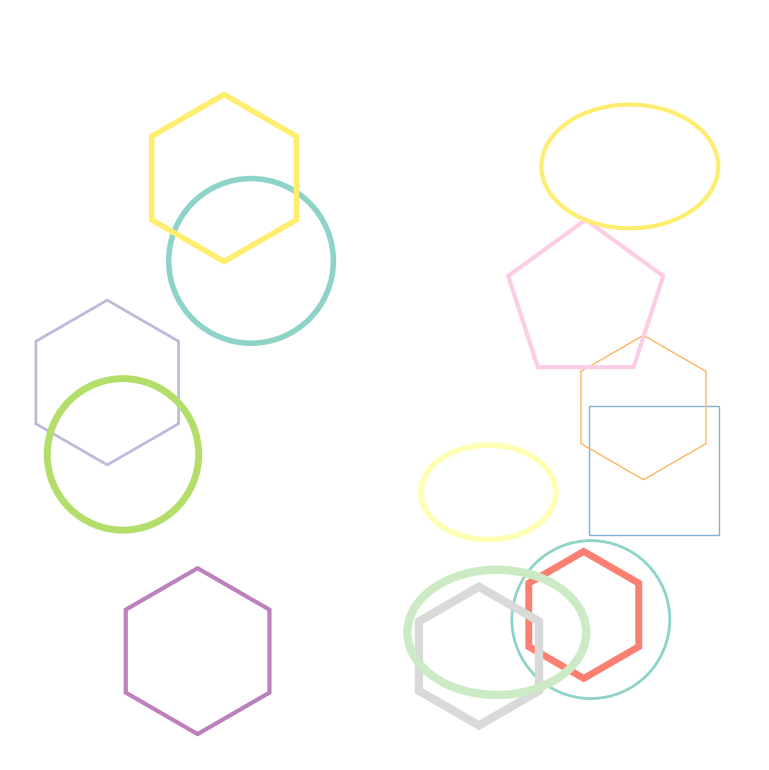[{"shape": "circle", "thickness": 2, "radius": 0.53, "center": [0.326, 0.661]}, {"shape": "circle", "thickness": 1, "radius": 0.51, "center": [0.767, 0.195]}, {"shape": "oval", "thickness": 2, "radius": 0.44, "center": [0.634, 0.361]}, {"shape": "hexagon", "thickness": 1, "radius": 0.54, "center": [0.139, 0.503]}, {"shape": "hexagon", "thickness": 2.5, "radius": 0.41, "center": [0.758, 0.201]}, {"shape": "square", "thickness": 0.5, "radius": 0.42, "center": [0.849, 0.389]}, {"shape": "hexagon", "thickness": 0.5, "radius": 0.47, "center": [0.836, 0.471]}, {"shape": "circle", "thickness": 2.5, "radius": 0.49, "center": [0.16, 0.41]}, {"shape": "pentagon", "thickness": 1.5, "radius": 0.53, "center": [0.761, 0.609]}, {"shape": "hexagon", "thickness": 3, "radius": 0.45, "center": [0.622, 0.148]}, {"shape": "hexagon", "thickness": 1.5, "radius": 0.54, "center": [0.257, 0.154]}, {"shape": "oval", "thickness": 3, "radius": 0.58, "center": [0.645, 0.179]}, {"shape": "hexagon", "thickness": 2, "radius": 0.54, "center": [0.291, 0.769]}, {"shape": "oval", "thickness": 1.5, "radius": 0.57, "center": [0.818, 0.784]}]